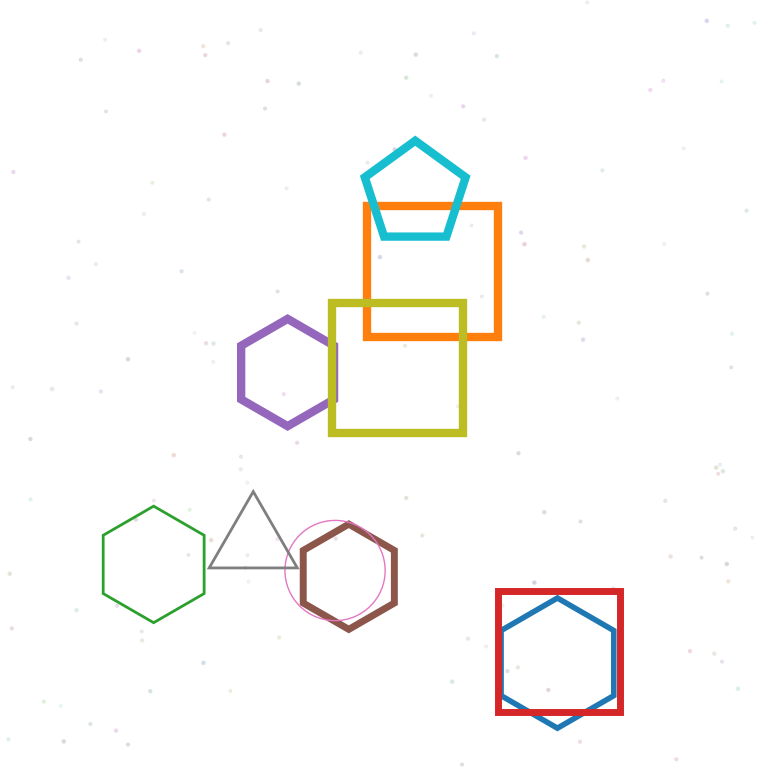[{"shape": "hexagon", "thickness": 2, "radius": 0.42, "center": [0.724, 0.139]}, {"shape": "square", "thickness": 3, "radius": 0.43, "center": [0.562, 0.648]}, {"shape": "hexagon", "thickness": 1, "radius": 0.38, "center": [0.2, 0.267]}, {"shape": "square", "thickness": 2.5, "radius": 0.39, "center": [0.726, 0.154]}, {"shape": "hexagon", "thickness": 3, "radius": 0.35, "center": [0.374, 0.516]}, {"shape": "hexagon", "thickness": 2.5, "radius": 0.34, "center": [0.453, 0.251]}, {"shape": "circle", "thickness": 0.5, "radius": 0.33, "center": [0.435, 0.259]}, {"shape": "triangle", "thickness": 1, "radius": 0.33, "center": [0.329, 0.295]}, {"shape": "square", "thickness": 3, "radius": 0.42, "center": [0.516, 0.522]}, {"shape": "pentagon", "thickness": 3, "radius": 0.34, "center": [0.539, 0.748]}]